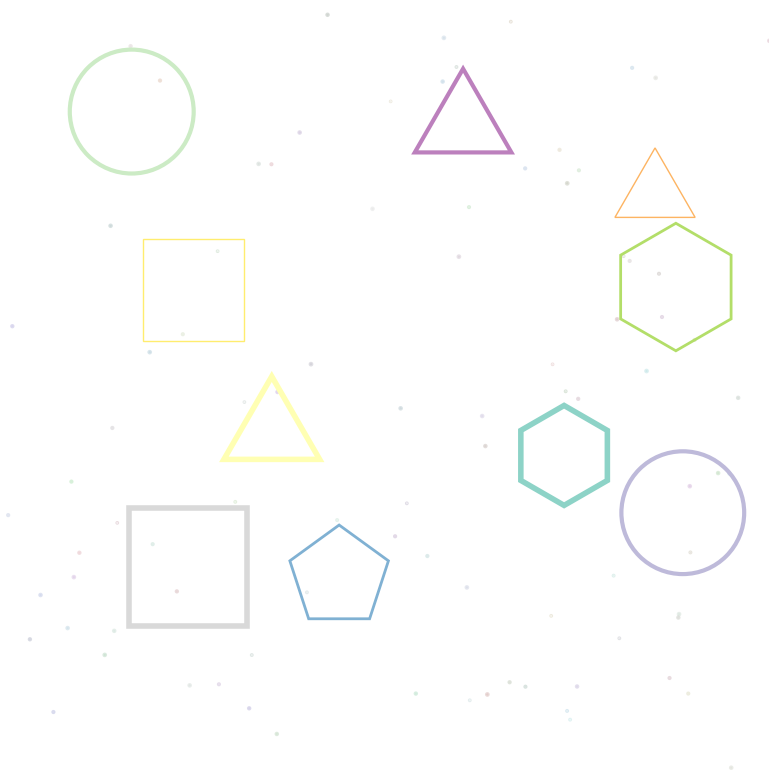[{"shape": "hexagon", "thickness": 2, "radius": 0.32, "center": [0.733, 0.409]}, {"shape": "triangle", "thickness": 2, "radius": 0.36, "center": [0.353, 0.439]}, {"shape": "circle", "thickness": 1.5, "radius": 0.4, "center": [0.887, 0.334]}, {"shape": "pentagon", "thickness": 1, "radius": 0.34, "center": [0.44, 0.251]}, {"shape": "triangle", "thickness": 0.5, "radius": 0.3, "center": [0.851, 0.748]}, {"shape": "hexagon", "thickness": 1, "radius": 0.41, "center": [0.878, 0.627]}, {"shape": "square", "thickness": 2, "radius": 0.38, "center": [0.244, 0.264]}, {"shape": "triangle", "thickness": 1.5, "radius": 0.36, "center": [0.601, 0.838]}, {"shape": "circle", "thickness": 1.5, "radius": 0.4, "center": [0.171, 0.855]}, {"shape": "square", "thickness": 0.5, "radius": 0.33, "center": [0.251, 0.624]}]